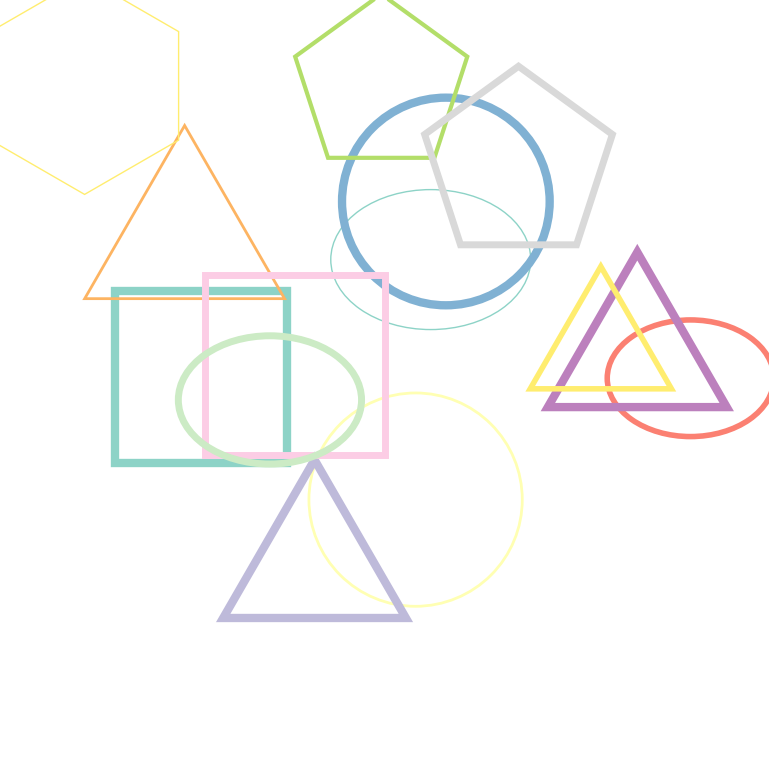[{"shape": "square", "thickness": 3, "radius": 0.56, "center": [0.261, 0.51]}, {"shape": "oval", "thickness": 0.5, "radius": 0.65, "center": [0.559, 0.663]}, {"shape": "circle", "thickness": 1, "radius": 0.69, "center": [0.54, 0.351]}, {"shape": "triangle", "thickness": 3, "radius": 0.68, "center": [0.408, 0.266]}, {"shape": "oval", "thickness": 2, "radius": 0.54, "center": [0.897, 0.509]}, {"shape": "circle", "thickness": 3, "radius": 0.67, "center": [0.579, 0.738]}, {"shape": "triangle", "thickness": 1, "radius": 0.75, "center": [0.24, 0.687]}, {"shape": "pentagon", "thickness": 1.5, "radius": 0.59, "center": [0.495, 0.89]}, {"shape": "square", "thickness": 2.5, "radius": 0.59, "center": [0.383, 0.526]}, {"shape": "pentagon", "thickness": 2.5, "radius": 0.64, "center": [0.673, 0.786]}, {"shape": "triangle", "thickness": 3, "radius": 0.67, "center": [0.828, 0.538]}, {"shape": "oval", "thickness": 2.5, "radius": 0.59, "center": [0.351, 0.481]}, {"shape": "hexagon", "thickness": 0.5, "radius": 0.7, "center": [0.11, 0.889]}, {"shape": "triangle", "thickness": 2, "radius": 0.53, "center": [0.78, 0.548]}]